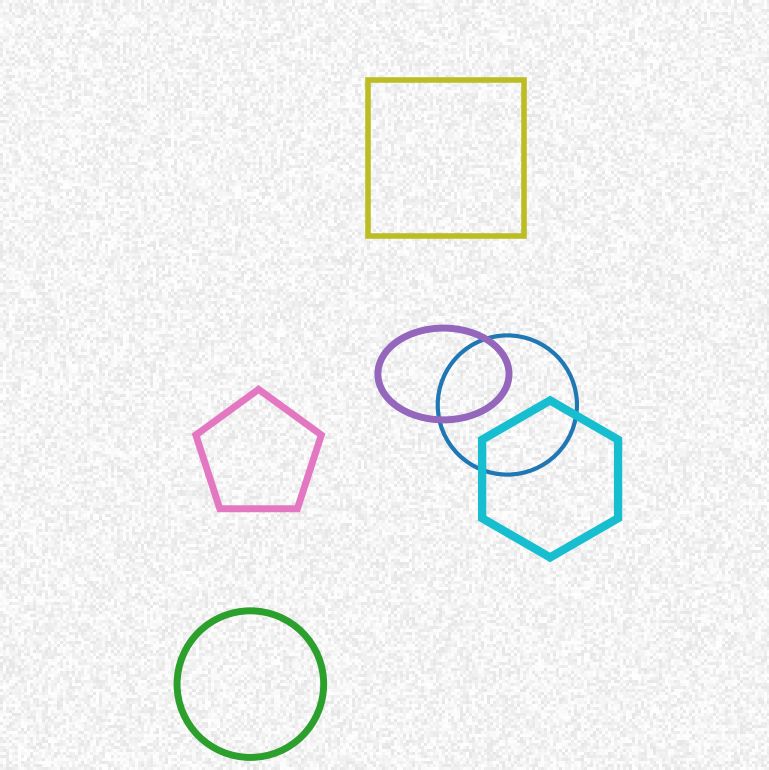[{"shape": "circle", "thickness": 1.5, "radius": 0.45, "center": [0.659, 0.474]}, {"shape": "circle", "thickness": 2.5, "radius": 0.48, "center": [0.325, 0.112]}, {"shape": "oval", "thickness": 2.5, "radius": 0.43, "center": [0.576, 0.514]}, {"shape": "pentagon", "thickness": 2.5, "radius": 0.43, "center": [0.336, 0.409]}, {"shape": "square", "thickness": 2, "radius": 0.51, "center": [0.579, 0.795]}, {"shape": "hexagon", "thickness": 3, "radius": 0.51, "center": [0.714, 0.378]}]